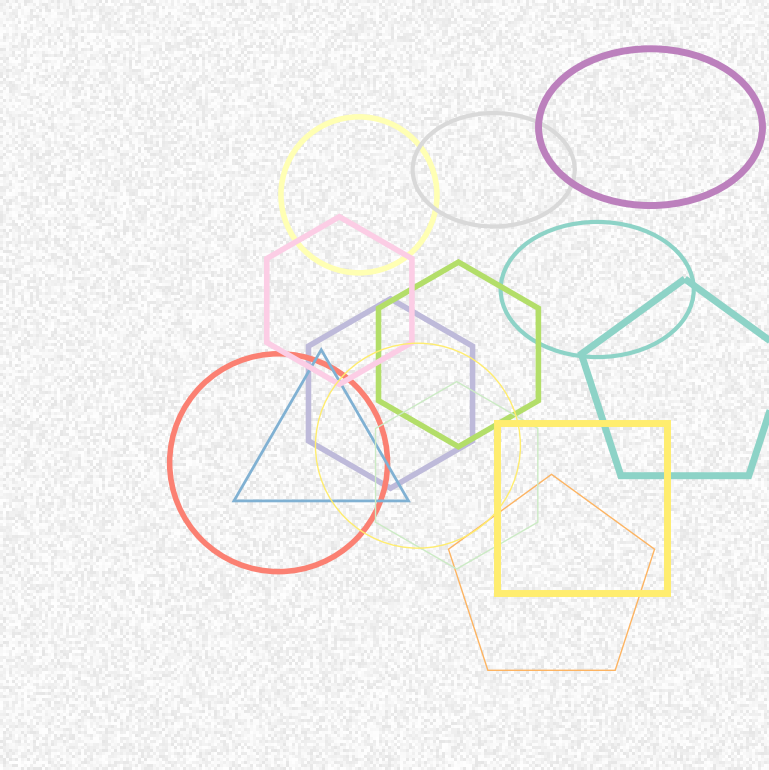[{"shape": "oval", "thickness": 1.5, "radius": 0.63, "center": [0.776, 0.624]}, {"shape": "pentagon", "thickness": 2.5, "radius": 0.71, "center": [0.889, 0.497]}, {"shape": "circle", "thickness": 2, "radius": 0.51, "center": [0.466, 0.747]}, {"shape": "hexagon", "thickness": 2, "radius": 0.62, "center": [0.507, 0.489]}, {"shape": "circle", "thickness": 2, "radius": 0.71, "center": [0.362, 0.399]}, {"shape": "triangle", "thickness": 1, "radius": 0.65, "center": [0.417, 0.415]}, {"shape": "pentagon", "thickness": 0.5, "radius": 0.7, "center": [0.716, 0.243]}, {"shape": "hexagon", "thickness": 2, "radius": 0.6, "center": [0.595, 0.54]}, {"shape": "hexagon", "thickness": 2, "radius": 0.54, "center": [0.441, 0.61]}, {"shape": "oval", "thickness": 1.5, "radius": 0.53, "center": [0.641, 0.78]}, {"shape": "oval", "thickness": 2.5, "radius": 0.73, "center": [0.845, 0.835]}, {"shape": "hexagon", "thickness": 0.5, "radius": 0.61, "center": [0.593, 0.383]}, {"shape": "circle", "thickness": 0.5, "radius": 0.67, "center": [0.543, 0.421]}, {"shape": "square", "thickness": 2.5, "radius": 0.55, "center": [0.756, 0.34]}]